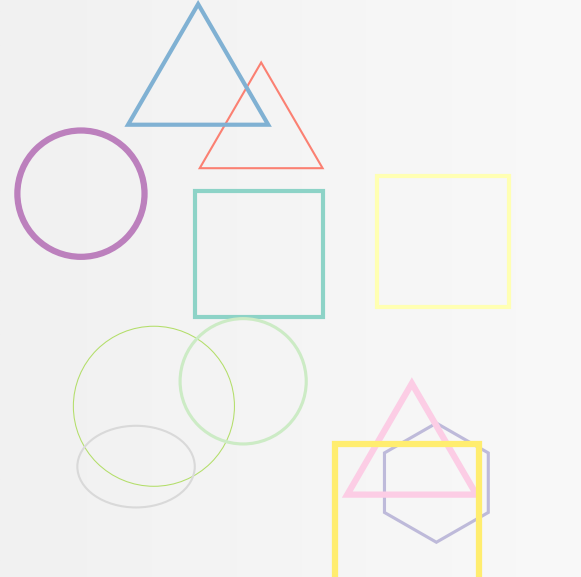[{"shape": "square", "thickness": 2, "radius": 0.55, "center": [0.446, 0.559]}, {"shape": "square", "thickness": 2, "radius": 0.57, "center": [0.762, 0.581]}, {"shape": "hexagon", "thickness": 1.5, "radius": 0.52, "center": [0.751, 0.163]}, {"shape": "triangle", "thickness": 1, "radius": 0.61, "center": [0.449, 0.769]}, {"shape": "triangle", "thickness": 2, "radius": 0.7, "center": [0.341, 0.853]}, {"shape": "circle", "thickness": 0.5, "radius": 0.69, "center": [0.265, 0.296]}, {"shape": "triangle", "thickness": 3, "radius": 0.64, "center": [0.709, 0.207]}, {"shape": "oval", "thickness": 1, "radius": 0.51, "center": [0.234, 0.191]}, {"shape": "circle", "thickness": 3, "radius": 0.55, "center": [0.139, 0.664]}, {"shape": "circle", "thickness": 1.5, "radius": 0.54, "center": [0.418, 0.339]}, {"shape": "square", "thickness": 3, "radius": 0.62, "center": [0.7, 0.106]}]